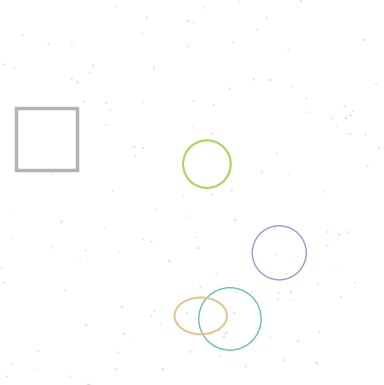[{"shape": "circle", "thickness": 1, "radius": 0.41, "center": [0.597, 0.172]}, {"shape": "circle", "thickness": 1, "radius": 0.35, "center": [0.725, 0.343]}, {"shape": "circle", "thickness": 1.5, "radius": 0.31, "center": [0.537, 0.574]}, {"shape": "oval", "thickness": 1.5, "radius": 0.34, "center": [0.521, 0.18]}, {"shape": "square", "thickness": 2.5, "radius": 0.4, "center": [0.12, 0.639]}]